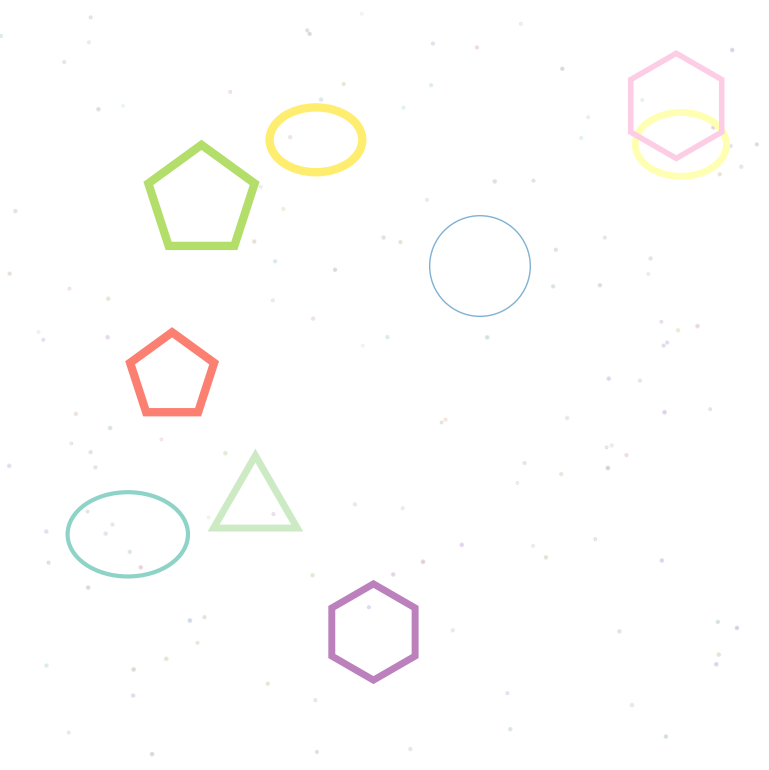[{"shape": "oval", "thickness": 1.5, "radius": 0.39, "center": [0.166, 0.306]}, {"shape": "oval", "thickness": 2.5, "radius": 0.3, "center": [0.884, 0.812]}, {"shape": "pentagon", "thickness": 3, "radius": 0.29, "center": [0.224, 0.511]}, {"shape": "circle", "thickness": 0.5, "radius": 0.33, "center": [0.623, 0.655]}, {"shape": "pentagon", "thickness": 3, "radius": 0.36, "center": [0.262, 0.739]}, {"shape": "hexagon", "thickness": 2, "radius": 0.34, "center": [0.878, 0.863]}, {"shape": "hexagon", "thickness": 2.5, "radius": 0.31, "center": [0.485, 0.179]}, {"shape": "triangle", "thickness": 2.5, "radius": 0.31, "center": [0.332, 0.346]}, {"shape": "oval", "thickness": 3, "radius": 0.3, "center": [0.41, 0.818]}]